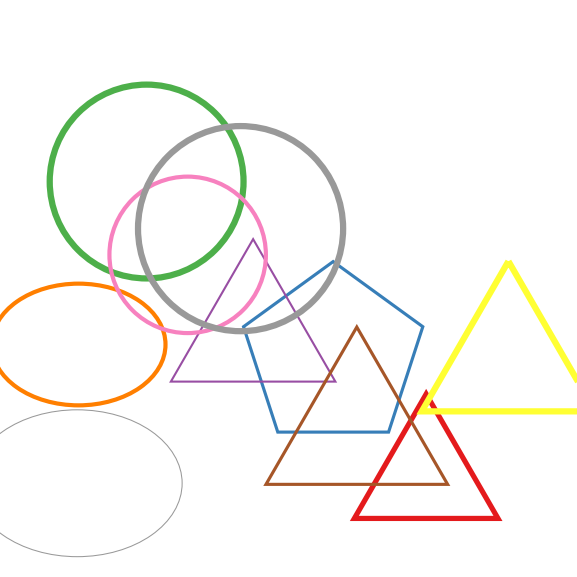[{"shape": "triangle", "thickness": 2.5, "radius": 0.72, "center": [0.738, 0.173]}, {"shape": "pentagon", "thickness": 1.5, "radius": 0.82, "center": [0.577, 0.383]}, {"shape": "circle", "thickness": 3, "radius": 0.84, "center": [0.254, 0.685]}, {"shape": "triangle", "thickness": 1, "radius": 0.82, "center": [0.438, 0.421]}, {"shape": "oval", "thickness": 2, "radius": 0.75, "center": [0.136, 0.403]}, {"shape": "triangle", "thickness": 3, "radius": 0.87, "center": [0.88, 0.373]}, {"shape": "triangle", "thickness": 1.5, "radius": 0.91, "center": [0.618, 0.251]}, {"shape": "circle", "thickness": 2, "radius": 0.68, "center": [0.325, 0.558]}, {"shape": "circle", "thickness": 3, "radius": 0.89, "center": [0.417, 0.603]}, {"shape": "oval", "thickness": 0.5, "radius": 0.91, "center": [0.134, 0.162]}]